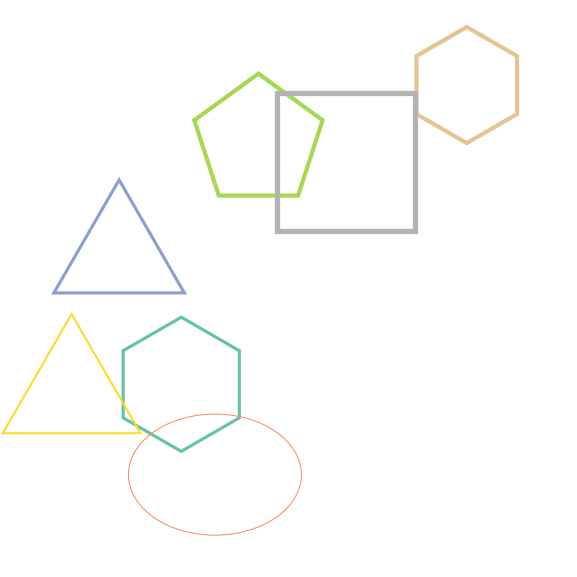[{"shape": "hexagon", "thickness": 1.5, "radius": 0.58, "center": [0.314, 0.334]}, {"shape": "oval", "thickness": 0.5, "radius": 0.75, "center": [0.372, 0.177]}, {"shape": "triangle", "thickness": 1.5, "radius": 0.65, "center": [0.206, 0.557]}, {"shape": "pentagon", "thickness": 2, "radius": 0.58, "center": [0.448, 0.755]}, {"shape": "triangle", "thickness": 1, "radius": 0.69, "center": [0.124, 0.318]}, {"shape": "hexagon", "thickness": 2, "radius": 0.5, "center": [0.808, 0.852]}, {"shape": "square", "thickness": 2.5, "radius": 0.6, "center": [0.598, 0.719]}]